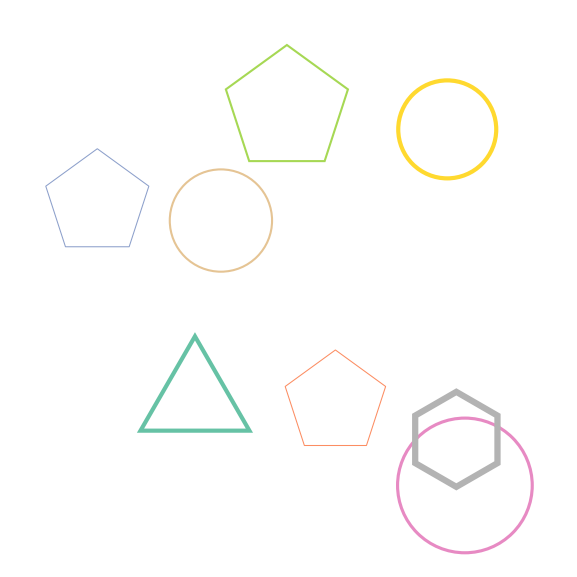[{"shape": "triangle", "thickness": 2, "radius": 0.54, "center": [0.338, 0.308]}, {"shape": "pentagon", "thickness": 0.5, "radius": 0.46, "center": [0.581, 0.302]}, {"shape": "pentagon", "thickness": 0.5, "radius": 0.47, "center": [0.168, 0.648]}, {"shape": "circle", "thickness": 1.5, "radius": 0.58, "center": [0.805, 0.159]}, {"shape": "pentagon", "thickness": 1, "radius": 0.56, "center": [0.497, 0.81]}, {"shape": "circle", "thickness": 2, "radius": 0.42, "center": [0.774, 0.775]}, {"shape": "circle", "thickness": 1, "radius": 0.44, "center": [0.383, 0.617]}, {"shape": "hexagon", "thickness": 3, "radius": 0.41, "center": [0.79, 0.238]}]